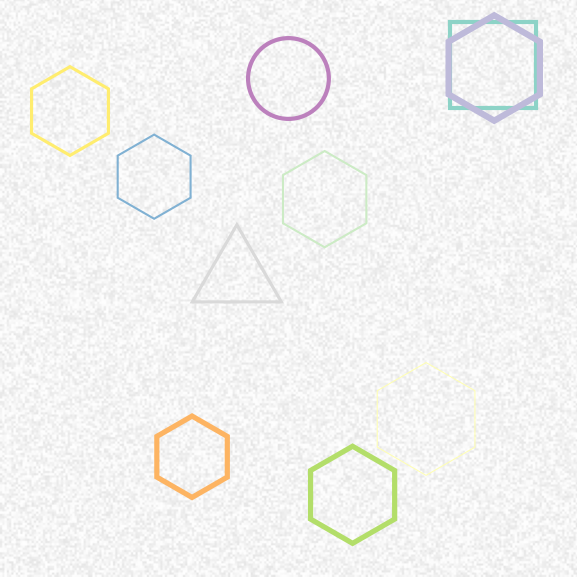[{"shape": "square", "thickness": 2, "radius": 0.37, "center": [0.853, 0.887]}, {"shape": "hexagon", "thickness": 0.5, "radius": 0.49, "center": [0.738, 0.274]}, {"shape": "hexagon", "thickness": 3, "radius": 0.46, "center": [0.856, 0.881]}, {"shape": "hexagon", "thickness": 1, "radius": 0.36, "center": [0.267, 0.693]}, {"shape": "hexagon", "thickness": 2.5, "radius": 0.35, "center": [0.333, 0.208]}, {"shape": "hexagon", "thickness": 2.5, "radius": 0.42, "center": [0.611, 0.142]}, {"shape": "triangle", "thickness": 1.5, "radius": 0.45, "center": [0.41, 0.521]}, {"shape": "circle", "thickness": 2, "radius": 0.35, "center": [0.499, 0.863]}, {"shape": "hexagon", "thickness": 1, "radius": 0.42, "center": [0.562, 0.654]}, {"shape": "hexagon", "thickness": 1.5, "radius": 0.38, "center": [0.121, 0.807]}]